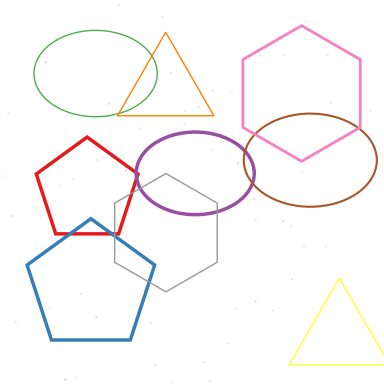[{"shape": "pentagon", "thickness": 2.5, "radius": 0.69, "center": [0.226, 0.505]}, {"shape": "pentagon", "thickness": 2.5, "radius": 0.87, "center": [0.236, 0.258]}, {"shape": "oval", "thickness": 1, "radius": 0.8, "center": [0.248, 0.809]}, {"shape": "oval", "thickness": 2.5, "radius": 0.77, "center": [0.507, 0.55]}, {"shape": "triangle", "thickness": 1, "radius": 0.72, "center": [0.43, 0.772]}, {"shape": "triangle", "thickness": 1, "radius": 0.75, "center": [0.881, 0.127]}, {"shape": "oval", "thickness": 1.5, "radius": 0.86, "center": [0.806, 0.584]}, {"shape": "hexagon", "thickness": 2, "radius": 0.88, "center": [0.783, 0.757]}, {"shape": "hexagon", "thickness": 1, "radius": 0.77, "center": [0.431, 0.396]}]